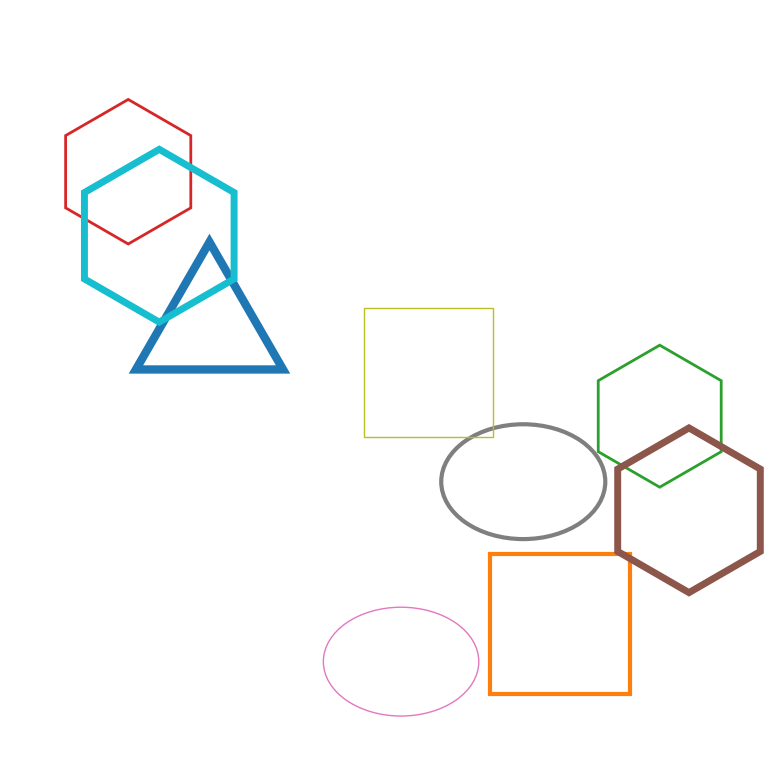[{"shape": "triangle", "thickness": 3, "radius": 0.55, "center": [0.272, 0.575]}, {"shape": "square", "thickness": 1.5, "radius": 0.45, "center": [0.727, 0.19]}, {"shape": "hexagon", "thickness": 1, "radius": 0.46, "center": [0.857, 0.46]}, {"shape": "hexagon", "thickness": 1, "radius": 0.47, "center": [0.167, 0.777]}, {"shape": "hexagon", "thickness": 2.5, "radius": 0.53, "center": [0.895, 0.337]}, {"shape": "oval", "thickness": 0.5, "radius": 0.5, "center": [0.521, 0.141]}, {"shape": "oval", "thickness": 1.5, "radius": 0.53, "center": [0.68, 0.374]}, {"shape": "square", "thickness": 0.5, "radius": 0.42, "center": [0.556, 0.516]}, {"shape": "hexagon", "thickness": 2.5, "radius": 0.56, "center": [0.207, 0.694]}]